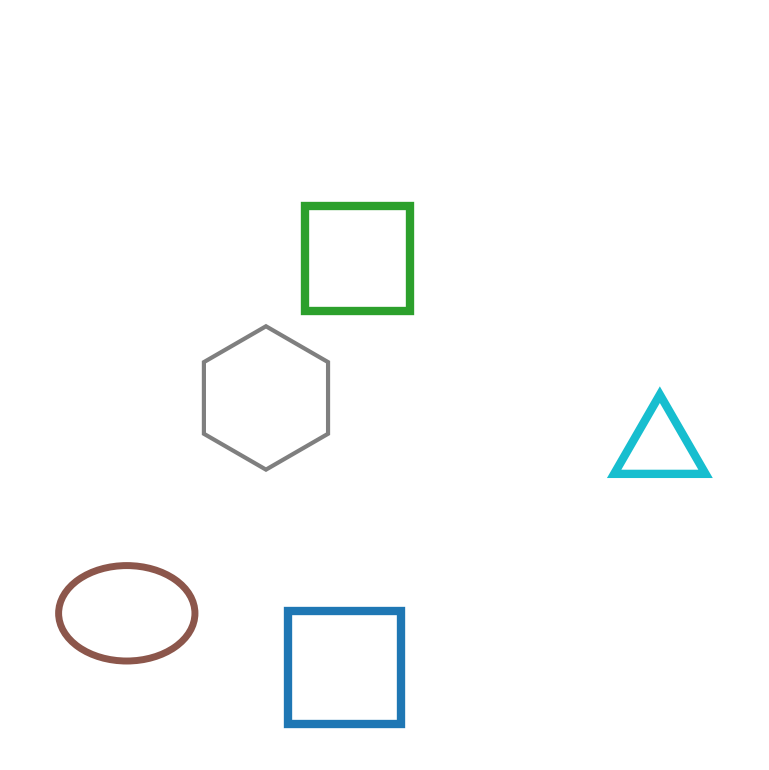[{"shape": "square", "thickness": 3, "radius": 0.37, "center": [0.448, 0.133]}, {"shape": "square", "thickness": 3, "radius": 0.34, "center": [0.465, 0.664]}, {"shape": "oval", "thickness": 2.5, "radius": 0.44, "center": [0.165, 0.204]}, {"shape": "hexagon", "thickness": 1.5, "radius": 0.47, "center": [0.345, 0.483]}, {"shape": "triangle", "thickness": 3, "radius": 0.34, "center": [0.857, 0.419]}]